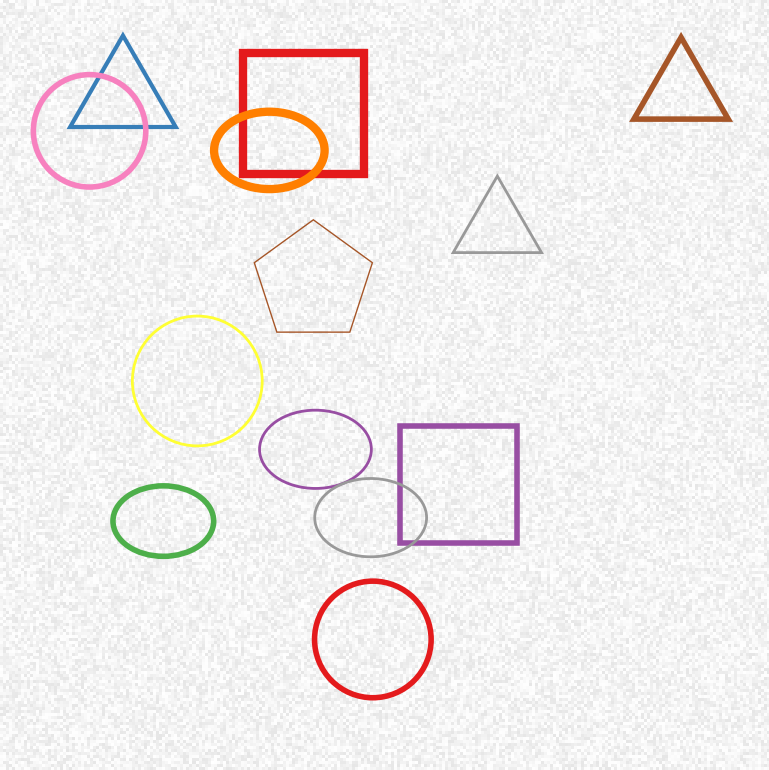[{"shape": "square", "thickness": 3, "radius": 0.39, "center": [0.394, 0.852]}, {"shape": "circle", "thickness": 2, "radius": 0.38, "center": [0.484, 0.17]}, {"shape": "triangle", "thickness": 1.5, "radius": 0.4, "center": [0.16, 0.875]}, {"shape": "oval", "thickness": 2, "radius": 0.33, "center": [0.212, 0.323]}, {"shape": "square", "thickness": 2, "radius": 0.38, "center": [0.596, 0.371]}, {"shape": "oval", "thickness": 1, "radius": 0.36, "center": [0.41, 0.416]}, {"shape": "oval", "thickness": 3, "radius": 0.36, "center": [0.35, 0.805]}, {"shape": "circle", "thickness": 1, "radius": 0.42, "center": [0.256, 0.505]}, {"shape": "triangle", "thickness": 2, "radius": 0.35, "center": [0.885, 0.881]}, {"shape": "pentagon", "thickness": 0.5, "radius": 0.4, "center": [0.407, 0.634]}, {"shape": "circle", "thickness": 2, "radius": 0.37, "center": [0.116, 0.83]}, {"shape": "oval", "thickness": 1, "radius": 0.36, "center": [0.481, 0.328]}, {"shape": "triangle", "thickness": 1, "radius": 0.33, "center": [0.646, 0.705]}]